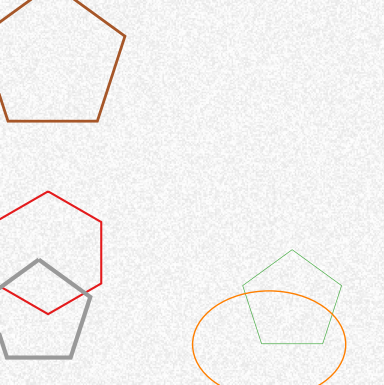[{"shape": "hexagon", "thickness": 1.5, "radius": 0.8, "center": [0.125, 0.343]}, {"shape": "pentagon", "thickness": 0.5, "radius": 0.68, "center": [0.759, 0.216]}, {"shape": "oval", "thickness": 1, "radius": 0.99, "center": [0.699, 0.105]}, {"shape": "pentagon", "thickness": 2, "radius": 0.99, "center": [0.137, 0.845]}, {"shape": "pentagon", "thickness": 3, "radius": 0.7, "center": [0.101, 0.185]}]